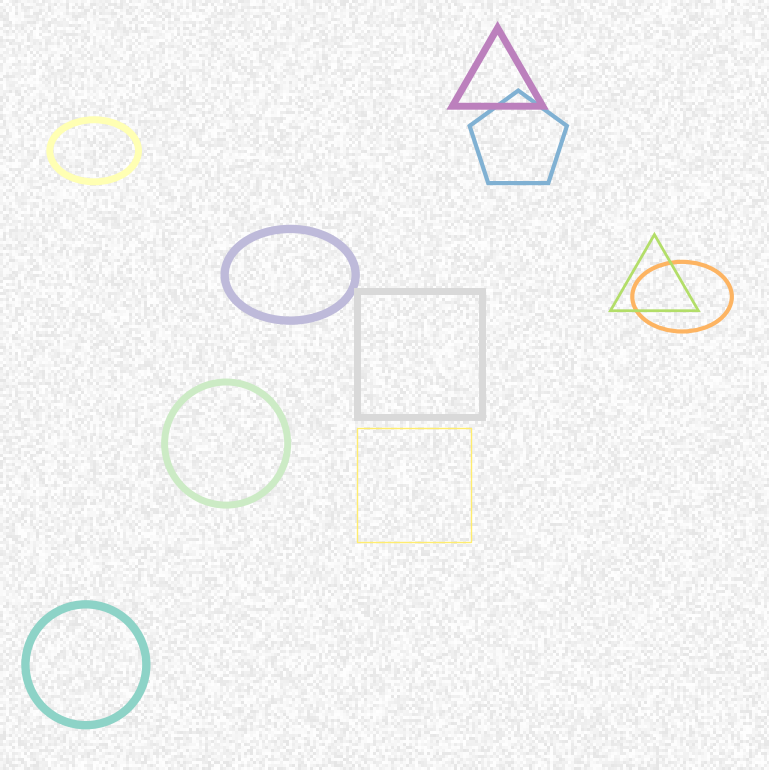[{"shape": "circle", "thickness": 3, "radius": 0.39, "center": [0.112, 0.137]}, {"shape": "oval", "thickness": 2.5, "radius": 0.29, "center": [0.122, 0.804]}, {"shape": "oval", "thickness": 3, "radius": 0.43, "center": [0.377, 0.643]}, {"shape": "pentagon", "thickness": 1.5, "radius": 0.33, "center": [0.673, 0.816]}, {"shape": "oval", "thickness": 1.5, "radius": 0.32, "center": [0.886, 0.615]}, {"shape": "triangle", "thickness": 1, "radius": 0.33, "center": [0.85, 0.629]}, {"shape": "square", "thickness": 2.5, "radius": 0.41, "center": [0.545, 0.54]}, {"shape": "triangle", "thickness": 2.5, "radius": 0.34, "center": [0.646, 0.896]}, {"shape": "circle", "thickness": 2.5, "radius": 0.4, "center": [0.294, 0.424]}, {"shape": "square", "thickness": 0.5, "radius": 0.37, "center": [0.538, 0.37]}]